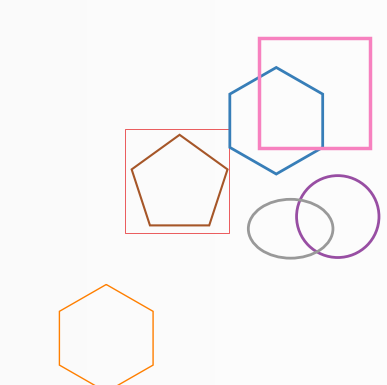[{"shape": "square", "thickness": 0.5, "radius": 0.67, "center": [0.456, 0.529]}, {"shape": "hexagon", "thickness": 2, "radius": 0.69, "center": [0.713, 0.686]}, {"shape": "circle", "thickness": 2, "radius": 0.53, "center": [0.872, 0.437]}, {"shape": "hexagon", "thickness": 1, "radius": 0.7, "center": [0.274, 0.122]}, {"shape": "pentagon", "thickness": 1.5, "radius": 0.65, "center": [0.463, 0.52]}, {"shape": "square", "thickness": 2.5, "radius": 0.72, "center": [0.812, 0.758]}, {"shape": "oval", "thickness": 2, "radius": 0.55, "center": [0.75, 0.406]}]